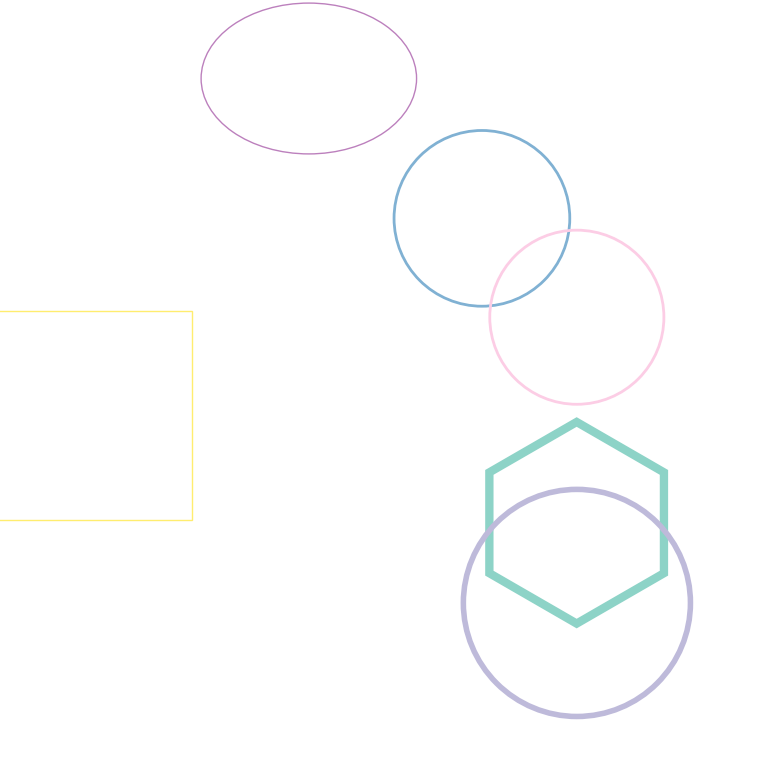[{"shape": "hexagon", "thickness": 3, "radius": 0.65, "center": [0.749, 0.321]}, {"shape": "circle", "thickness": 2, "radius": 0.74, "center": [0.749, 0.217]}, {"shape": "circle", "thickness": 1, "radius": 0.57, "center": [0.626, 0.716]}, {"shape": "circle", "thickness": 1, "radius": 0.57, "center": [0.749, 0.588]}, {"shape": "oval", "thickness": 0.5, "radius": 0.7, "center": [0.401, 0.898]}, {"shape": "square", "thickness": 0.5, "radius": 0.68, "center": [0.114, 0.461]}]